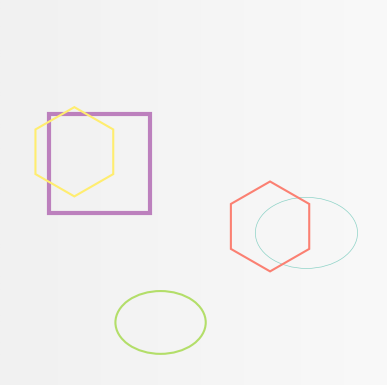[{"shape": "oval", "thickness": 0.5, "radius": 0.66, "center": [0.791, 0.395]}, {"shape": "hexagon", "thickness": 1.5, "radius": 0.58, "center": [0.697, 0.412]}, {"shape": "oval", "thickness": 1.5, "radius": 0.58, "center": [0.414, 0.162]}, {"shape": "square", "thickness": 3, "radius": 0.65, "center": [0.257, 0.576]}, {"shape": "hexagon", "thickness": 1.5, "radius": 0.58, "center": [0.192, 0.606]}]